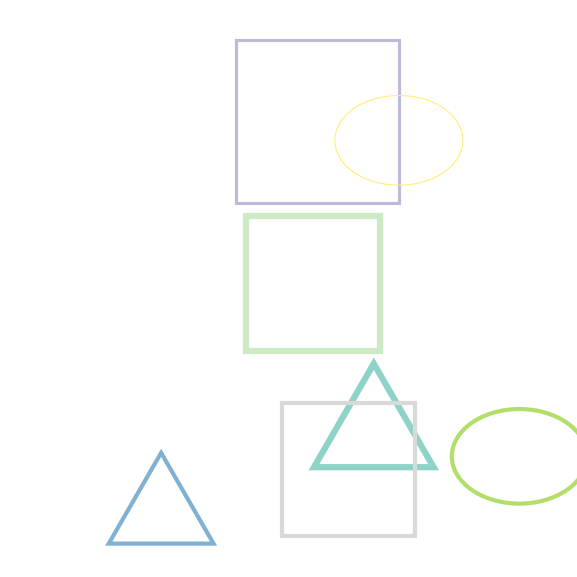[{"shape": "triangle", "thickness": 3, "radius": 0.6, "center": [0.647, 0.25]}, {"shape": "square", "thickness": 1.5, "radius": 0.71, "center": [0.55, 0.789]}, {"shape": "triangle", "thickness": 2, "radius": 0.52, "center": [0.279, 0.11]}, {"shape": "oval", "thickness": 2, "radius": 0.58, "center": [0.899, 0.209]}, {"shape": "square", "thickness": 2, "radius": 0.58, "center": [0.604, 0.186]}, {"shape": "square", "thickness": 3, "radius": 0.58, "center": [0.541, 0.508]}, {"shape": "oval", "thickness": 0.5, "radius": 0.55, "center": [0.691, 0.756]}]